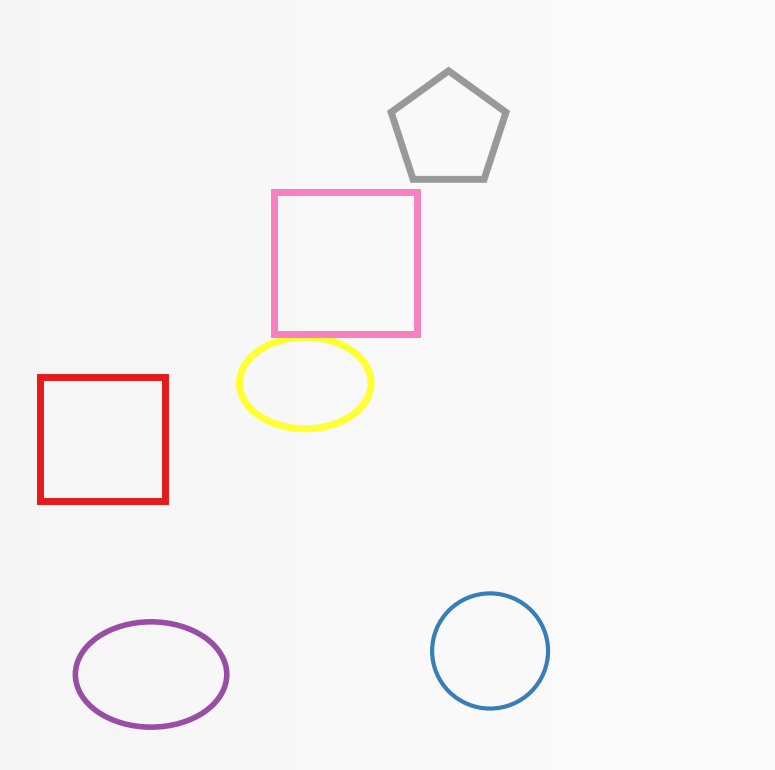[{"shape": "square", "thickness": 2.5, "radius": 0.4, "center": [0.132, 0.43]}, {"shape": "circle", "thickness": 1.5, "radius": 0.37, "center": [0.632, 0.155]}, {"shape": "oval", "thickness": 2, "radius": 0.49, "center": [0.195, 0.124]}, {"shape": "oval", "thickness": 2.5, "radius": 0.42, "center": [0.394, 0.503]}, {"shape": "square", "thickness": 2.5, "radius": 0.46, "center": [0.446, 0.659]}, {"shape": "pentagon", "thickness": 2.5, "radius": 0.39, "center": [0.579, 0.83]}]